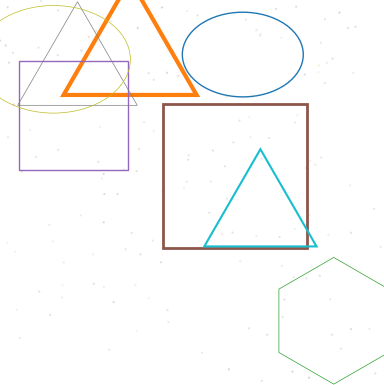[{"shape": "oval", "thickness": 1, "radius": 0.79, "center": [0.631, 0.858]}, {"shape": "triangle", "thickness": 3, "radius": 1.0, "center": [0.338, 0.853]}, {"shape": "hexagon", "thickness": 0.5, "radius": 0.82, "center": [0.867, 0.167]}, {"shape": "square", "thickness": 1, "radius": 0.71, "center": [0.19, 0.701]}, {"shape": "square", "thickness": 2, "radius": 0.93, "center": [0.61, 0.542]}, {"shape": "triangle", "thickness": 0.5, "radius": 0.9, "center": [0.201, 0.816]}, {"shape": "oval", "thickness": 0.5, "radius": 1.0, "center": [0.139, 0.846]}, {"shape": "triangle", "thickness": 1.5, "radius": 0.84, "center": [0.676, 0.444]}]